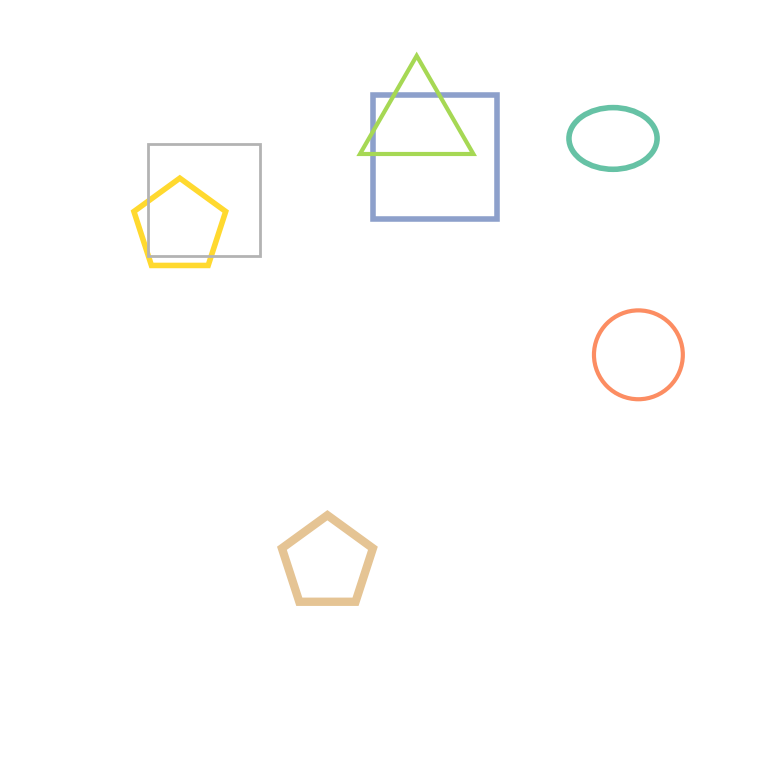[{"shape": "oval", "thickness": 2, "radius": 0.29, "center": [0.796, 0.82]}, {"shape": "circle", "thickness": 1.5, "radius": 0.29, "center": [0.829, 0.539]}, {"shape": "square", "thickness": 2, "radius": 0.4, "center": [0.565, 0.797]}, {"shape": "triangle", "thickness": 1.5, "radius": 0.43, "center": [0.541, 0.843]}, {"shape": "pentagon", "thickness": 2, "radius": 0.31, "center": [0.234, 0.706]}, {"shape": "pentagon", "thickness": 3, "radius": 0.31, "center": [0.425, 0.269]}, {"shape": "square", "thickness": 1, "radius": 0.37, "center": [0.265, 0.74]}]